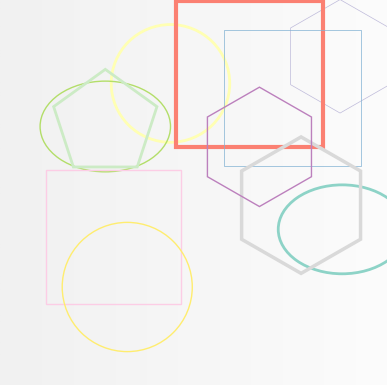[{"shape": "oval", "thickness": 2, "radius": 0.83, "center": [0.883, 0.404]}, {"shape": "circle", "thickness": 2, "radius": 0.76, "center": [0.44, 0.783]}, {"shape": "hexagon", "thickness": 0.5, "radius": 0.74, "center": [0.878, 0.854]}, {"shape": "square", "thickness": 3, "radius": 0.95, "center": [0.644, 0.807]}, {"shape": "square", "thickness": 0.5, "radius": 0.89, "center": [0.755, 0.745]}, {"shape": "oval", "thickness": 1, "radius": 0.84, "center": [0.272, 0.671]}, {"shape": "square", "thickness": 1, "radius": 0.87, "center": [0.294, 0.384]}, {"shape": "hexagon", "thickness": 2.5, "radius": 0.89, "center": [0.777, 0.467]}, {"shape": "hexagon", "thickness": 1, "radius": 0.78, "center": [0.67, 0.619]}, {"shape": "pentagon", "thickness": 2, "radius": 0.7, "center": [0.272, 0.68]}, {"shape": "circle", "thickness": 1, "radius": 0.84, "center": [0.328, 0.255]}]